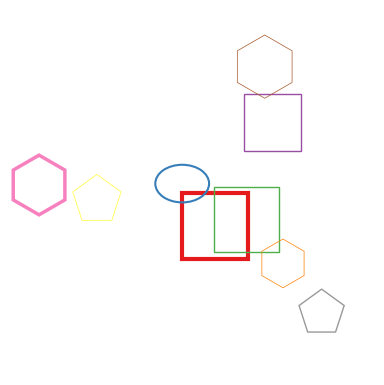[{"shape": "square", "thickness": 3, "radius": 0.43, "center": [0.558, 0.413]}, {"shape": "oval", "thickness": 1.5, "radius": 0.35, "center": [0.473, 0.523]}, {"shape": "square", "thickness": 1, "radius": 0.42, "center": [0.639, 0.431]}, {"shape": "square", "thickness": 1, "radius": 0.37, "center": [0.708, 0.682]}, {"shape": "hexagon", "thickness": 0.5, "radius": 0.32, "center": [0.735, 0.316]}, {"shape": "pentagon", "thickness": 0.5, "radius": 0.33, "center": [0.252, 0.481]}, {"shape": "hexagon", "thickness": 0.5, "radius": 0.41, "center": [0.688, 0.827]}, {"shape": "hexagon", "thickness": 2.5, "radius": 0.39, "center": [0.101, 0.52]}, {"shape": "pentagon", "thickness": 1, "radius": 0.31, "center": [0.835, 0.187]}]